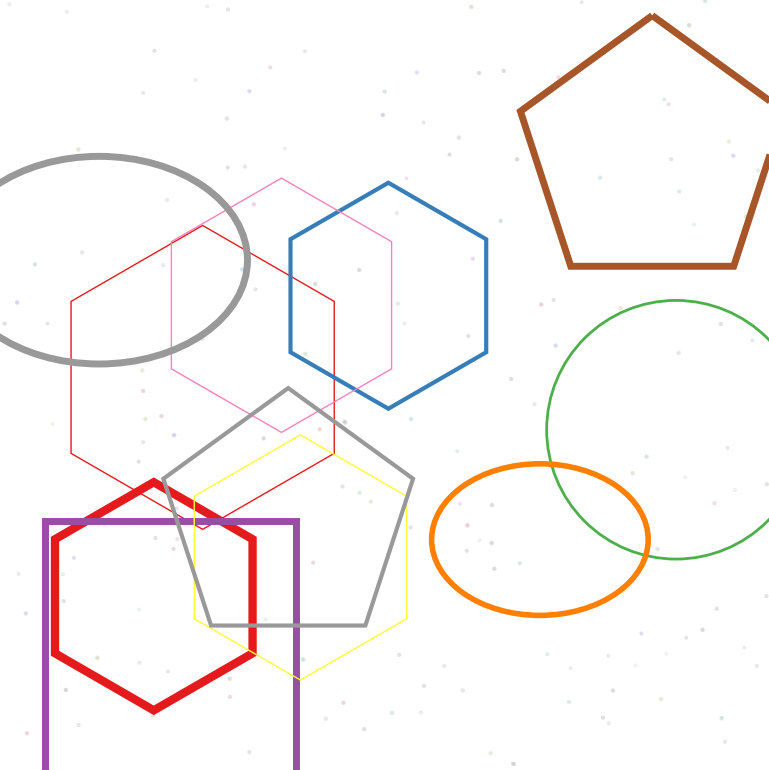[{"shape": "hexagon", "thickness": 0.5, "radius": 0.99, "center": [0.263, 0.51]}, {"shape": "hexagon", "thickness": 3, "radius": 0.74, "center": [0.2, 0.226]}, {"shape": "hexagon", "thickness": 1.5, "radius": 0.73, "center": [0.504, 0.616]}, {"shape": "circle", "thickness": 1, "radius": 0.84, "center": [0.878, 0.442]}, {"shape": "square", "thickness": 2.5, "radius": 0.81, "center": [0.221, 0.161]}, {"shape": "oval", "thickness": 2, "radius": 0.7, "center": [0.701, 0.299]}, {"shape": "hexagon", "thickness": 0.5, "radius": 0.8, "center": [0.39, 0.276]}, {"shape": "pentagon", "thickness": 2.5, "radius": 0.9, "center": [0.847, 0.8]}, {"shape": "hexagon", "thickness": 0.5, "radius": 0.83, "center": [0.366, 0.604]}, {"shape": "pentagon", "thickness": 1.5, "radius": 0.85, "center": [0.374, 0.326]}, {"shape": "oval", "thickness": 2.5, "radius": 0.96, "center": [0.129, 0.662]}]